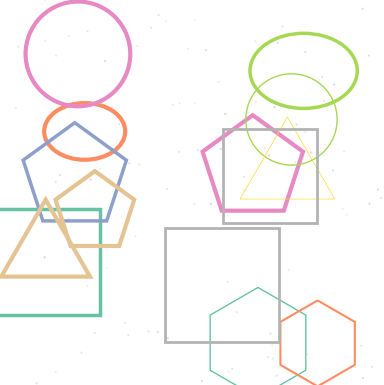[{"shape": "square", "thickness": 2.5, "radius": 0.69, "center": [0.12, 0.32]}, {"shape": "hexagon", "thickness": 1, "radius": 0.72, "center": [0.67, 0.11]}, {"shape": "oval", "thickness": 3, "radius": 0.53, "center": [0.22, 0.659]}, {"shape": "hexagon", "thickness": 1.5, "radius": 0.56, "center": [0.825, 0.108]}, {"shape": "pentagon", "thickness": 2.5, "radius": 0.7, "center": [0.194, 0.54]}, {"shape": "circle", "thickness": 3, "radius": 0.68, "center": [0.202, 0.86]}, {"shape": "pentagon", "thickness": 3, "radius": 0.69, "center": [0.657, 0.564]}, {"shape": "circle", "thickness": 1, "radius": 0.59, "center": [0.757, 0.69]}, {"shape": "oval", "thickness": 2.5, "radius": 0.7, "center": [0.789, 0.816]}, {"shape": "triangle", "thickness": 0.5, "radius": 0.71, "center": [0.747, 0.554]}, {"shape": "pentagon", "thickness": 3, "radius": 0.54, "center": [0.246, 0.448]}, {"shape": "triangle", "thickness": 3, "radius": 0.67, "center": [0.119, 0.348]}, {"shape": "square", "thickness": 2, "radius": 0.61, "center": [0.701, 0.544]}, {"shape": "square", "thickness": 2, "radius": 0.74, "center": [0.577, 0.26]}]